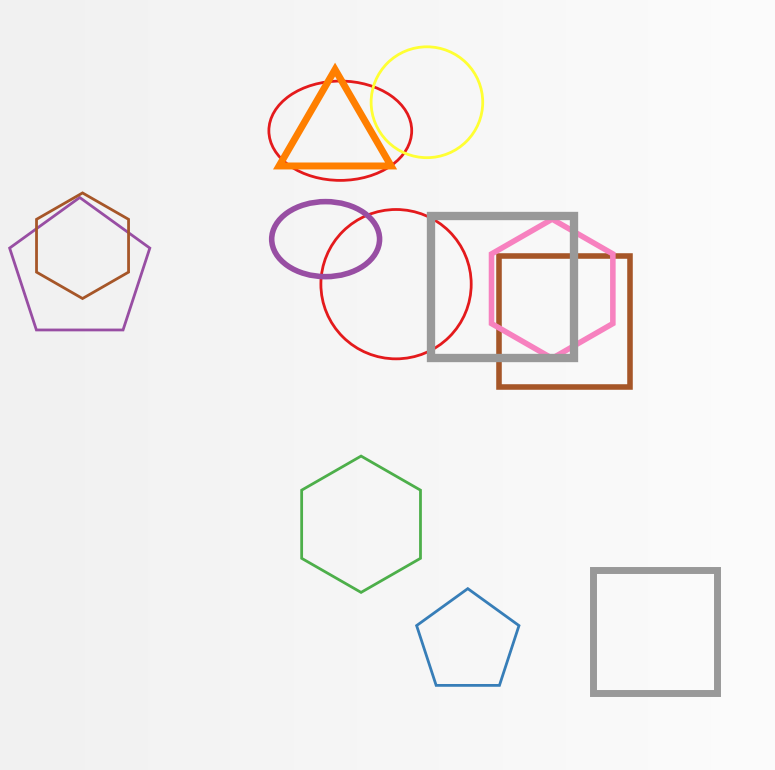[{"shape": "circle", "thickness": 1, "radius": 0.48, "center": [0.511, 0.631]}, {"shape": "oval", "thickness": 1, "radius": 0.46, "center": [0.439, 0.83]}, {"shape": "pentagon", "thickness": 1, "radius": 0.35, "center": [0.604, 0.166]}, {"shape": "hexagon", "thickness": 1, "radius": 0.44, "center": [0.466, 0.319]}, {"shape": "oval", "thickness": 2, "radius": 0.35, "center": [0.42, 0.689]}, {"shape": "pentagon", "thickness": 1, "radius": 0.48, "center": [0.103, 0.648]}, {"shape": "triangle", "thickness": 2.5, "radius": 0.42, "center": [0.432, 0.826]}, {"shape": "circle", "thickness": 1, "radius": 0.36, "center": [0.551, 0.867]}, {"shape": "square", "thickness": 2, "radius": 0.42, "center": [0.729, 0.582]}, {"shape": "hexagon", "thickness": 1, "radius": 0.34, "center": [0.107, 0.681]}, {"shape": "hexagon", "thickness": 2, "radius": 0.45, "center": [0.712, 0.625]}, {"shape": "square", "thickness": 2.5, "radius": 0.4, "center": [0.845, 0.179]}, {"shape": "square", "thickness": 3, "radius": 0.46, "center": [0.649, 0.628]}]